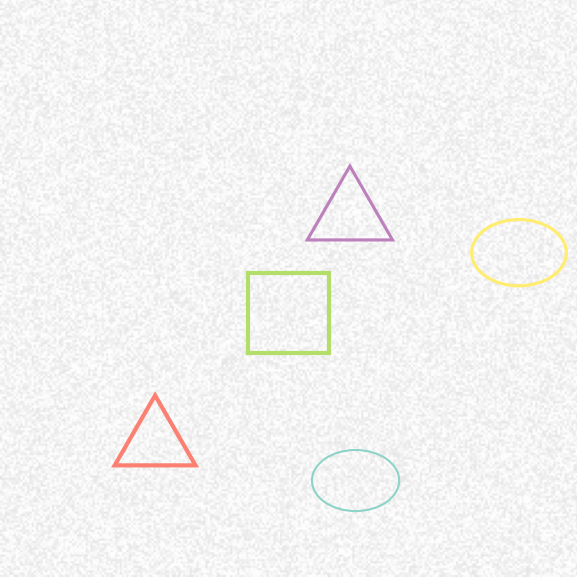[{"shape": "oval", "thickness": 1, "radius": 0.38, "center": [0.616, 0.167]}, {"shape": "triangle", "thickness": 2, "radius": 0.4, "center": [0.269, 0.234]}, {"shape": "square", "thickness": 2, "radius": 0.35, "center": [0.5, 0.457]}, {"shape": "triangle", "thickness": 1.5, "radius": 0.43, "center": [0.606, 0.626]}, {"shape": "oval", "thickness": 1.5, "radius": 0.41, "center": [0.899, 0.562]}]